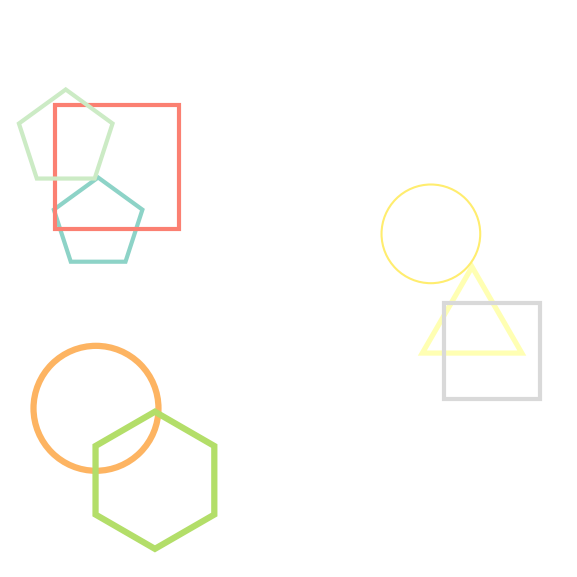[{"shape": "pentagon", "thickness": 2, "radius": 0.4, "center": [0.17, 0.611]}, {"shape": "triangle", "thickness": 2.5, "radius": 0.5, "center": [0.817, 0.437]}, {"shape": "square", "thickness": 2, "radius": 0.54, "center": [0.203, 0.709]}, {"shape": "circle", "thickness": 3, "radius": 0.54, "center": [0.166, 0.292]}, {"shape": "hexagon", "thickness": 3, "radius": 0.59, "center": [0.268, 0.168]}, {"shape": "square", "thickness": 2, "radius": 0.41, "center": [0.852, 0.391]}, {"shape": "pentagon", "thickness": 2, "radius": 0.43, "center": [0.114, 0.759]}, {"shape": "circle", "thickness": 1, "radius": 0.43, "center": [0.746, 0.594]}]